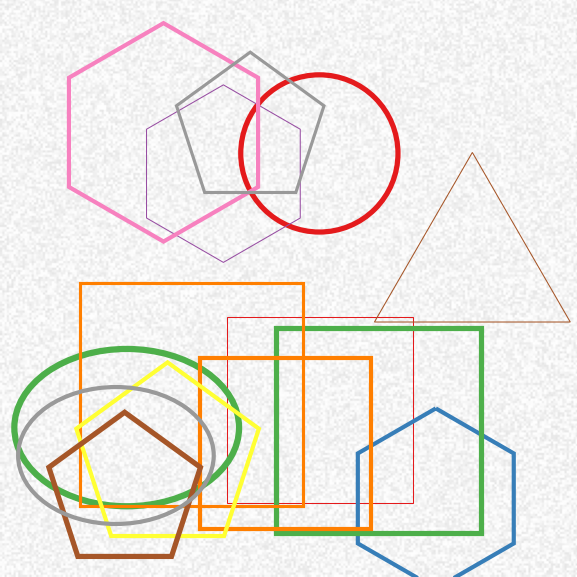[{"shape": "circle", "thickness": 2.5, "radius": 0.68, "center": [0.553, 0.733]}, {"shape": "square", "thickness": 0.5, "radius": 0.81, "center": [0.555, 0.289]}, {"shape": "hexagon", "thickness": 2, "radius": 0.78, "center": [0.755, 0.136]}, {"shape": "square", "thickness": 2.5, "radius": 0.89, "center": [0.656, 0.254]}, {"shape": "oval", "thickness": 3, "radius": 0.97, "center": [0.219, 0.259]}, {"shape": "hexagon", "thickness": 0.5, "radius": 0.77, "center": [0.387, 0.698]}, {"shape": "square", "thickness": 2, "radius": 0.74, "center": [0.494, 0.232]}, {"shape": "square", "thickness": 1.5, "radius": 0.96, "center": [0.332, 0.315]}, {"shape": "pentagon", "thickness": 2, "radius": 0.83, "center": [0.29, 0.205]}, {"shape": "triangle", "thickness": 0.5, "radius": 0.98, "center": [0.818, 0.539]}, {"shape": "pentagon", "thickness": 2.5, "radius": 0.69, "center": [0.216, 0.147]}, {"shape": "hexagon", "thickness": 2, "radius": 0.95, "center": [0.283, 0.77]}, {"shape": "oval", "thickness": 2, "radius": 0.85, "center": [0.201, 0.21]}, {"shape": "pentagon", "thickness": 1.5, "radius": 0.67, "center": [0.433, 0.774]}]